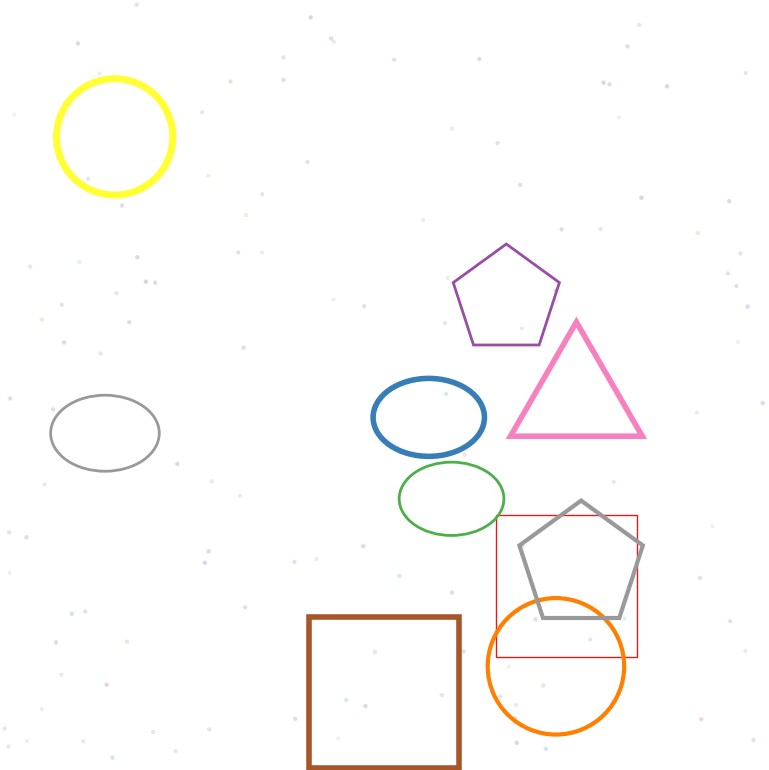[{"shape": "square", "thickness": 0.5, "radius": 0.46, "center": [0.736, 0.239]}, {"shape": "oval", "thickness": 2, "radius": 0.36, "center": [0.557, 0.458]}, {"shape": "oval", "thickness": 1, "radius": 0.34, "center": [0.586, 0.352]}, {"shape": "pentagon", "thickness": 1, "radius": 0.36, "center": [0.658, 0.611]}, {"shape": "circle", "thickness": 1.5, "radius": 0.44, "center": [0.722, 0.135]}, {"shape": "circle", "thickness": 2.5, "radius": 0.38, "center": [0.149, 0.822]}, {"shape": "square", "thickness": 2, "radius": 0.49, "center": [0.498, 0.101]}, {"shape": "triangle", "thickness": 2, "radius": 0.49, "center": [0.749, 0.483]}, {"shape": "oval", "thickness": 1, "radius": 0.35, "center": [0.136, 0.437]}, {"shape": "pentagon", "thickness": 1.5, "radius": 0.42, "center": [0.755, 0.266]}]